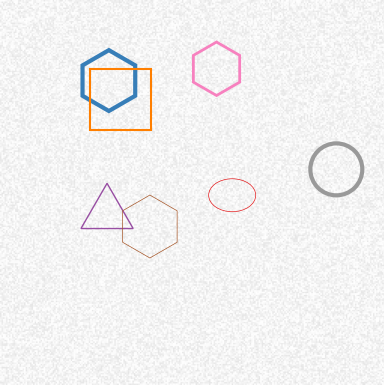[{"shape": "oval", "thickness": 0.5, "radius": 0.31, "center": [0.603, 0.493]}, {"shape": "hexagon", "thickness": 3, "radius": 0.4, "center": [0.283, 0.791]}, {"shape": "triangle", "thickness": 1, "radius": 0.39, "center": [0.278, 0.446]}, {"shape": "square", "thickness": 1.5, "radius": 0.4, "center": [0.312, 0.741]}, {"shape": "hexagon", "thickness": 0.5, "radius": 0.41, "center": [0.389, 0.412]}, {"shape": "hexagon", "thickness": 2, "radius": 0.35, "center": [0.562, 0.821]}, {"shape": "circle", "thickness": 3, "radius": 0.34, "center": [0.874, 0.56]}]